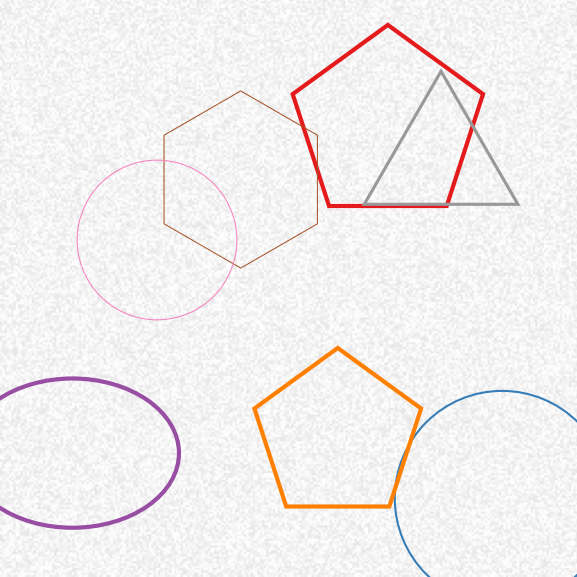[{"shape": "pentagon", "thickness": 2, "radius": 0.87, "center": [0.672, 0.783]}, {"shape": "circle", "thickness": 1, "radius": 0.93, "center": [0.869, 0.136]}, {"shape": "oval", "thickness": 2, "radius": 0.92, "center": [0.125, 0.215]}, {"shape": "pentagon", "thickness": 2, "radius": 0.76, "center": [0.585, 0.245]}, {"shape": "hexagon", "thickness": 0.5, "radius": 0.77, "center": [0.417, 0.688]}, {"shape": "circle", "thickness": 0.5, "radius": 0.69, "center": [0.272, 0.584]}, {"shape": "triangle", "thickness": 1.5, "radius": 0.77, "center": [0.764, 0.722]}]